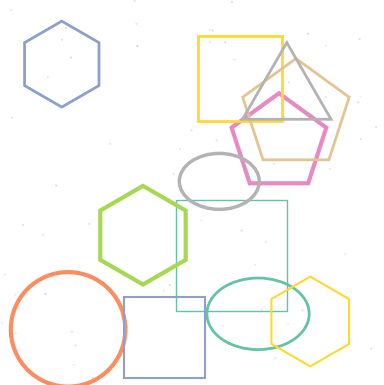[{"shape": "oval", "thickness": 2, "radius": 0.66, "center": [0.67, 0.185]}, {"shape": "square", "thickness": 1, "radius": 0.72, "center": [0.601, 0.337]}, {"shape": "circle", "thickness": 3, "radius": 0.74, "center": [0.177, 0.145]}, {"shape": "hexagon", "thickness": 2, "radius": 0.56, "center": [0.16, 0.833]}, {"shape": "square", "thickness": 1.5, "radius": 0.53, "center": [0.428, 0.124]}, {"shape": "pentagon", "thickness": 3, "radius": 0.65, "center": [0.725, 0.629]}, {"shape": "hexagon", "thickness": 3, "radius": 0.64, "center": [0.371, 0.389]}, {"shape": "square", "thickness": 2, "radius": 0.55, "center": [0.624, 0.796]}, {"shape": "hexagon", "thickness": 1.5, "radius": 0.58, "center": [0.806, 0.165]}, {"shape": "pentagon", "thickness": 2, "radius": 0.73, "center": [0.769, 0.703]}, {"shape": "oval", "thickness": 2.5, "radius": 0.52, "center": [0.57, 0.529]}, {"shape": "triangle", "thickness": 2, "radius": 0.66, "center": [0.745, 0.757]}]